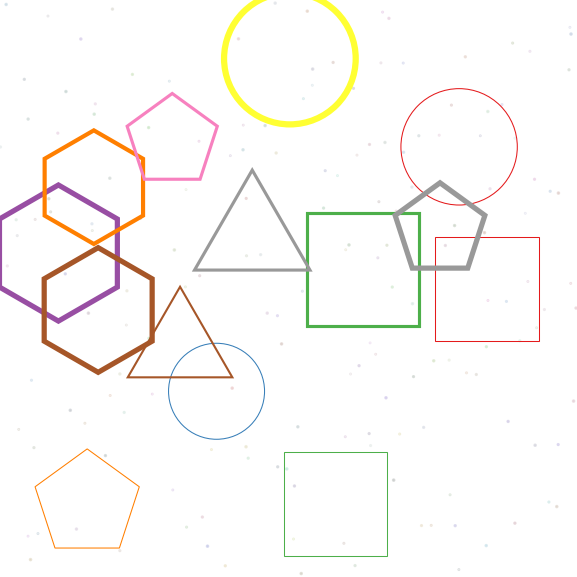[{"shape": "circle", "thickness": 0.5, "radius": 0.5, "center": [0.795, 0.745]}, {"shape": "square", "thickness": 0.5, "radius": 0.45, "center": [0.844, 0.499]}, {"shape": "circle", "thickness": 0.5, "radius": 0.42, "center": [0.375, 0.322]}, {"shape": "square", "thickness": 1.5, "radius": 0.49, "center": [0.629, 0.532]}, {"shape": "square", "thickness": 0.5, "radius": 0.45, "center": [0.581, 0.126]}, {"shape": "hexagon", "thickness": 2.5, "radius": 0.59, "center": [0.101, 0.561]}, {"shape": "hexagon", "thickness": 2, "radius": 0.49, "center": [0.162, 0.675]}, {"shape": "pentagon", "thickness": 0.5, "radius": 0.47, "center": [0.151, 0.127]}, {"shape": "circle", "thickness": 3, "radius": 0.57, "center": [0.502, 0.898]}, {"shape": "triangle", "thickness": 1, "radius": 0.52, "center": [0.312, 0.398]}, {"shape": "hexagon", "thickness": 2.5, "radius": 0.54, "center": [0.17, 0.462]}, {"shape": "pentagon", "thickness": 1.5, "radius": 0.41, "center": [0.298, 0.755]}, {"shape": "pentagon", "thickness": 2.5, "radius": 0.41, "center": [0.762, 0.601]}, {"shape": "triangle", "thickness": 1.5, "radius": 0.58, "center": [0.437, 0.589]}]